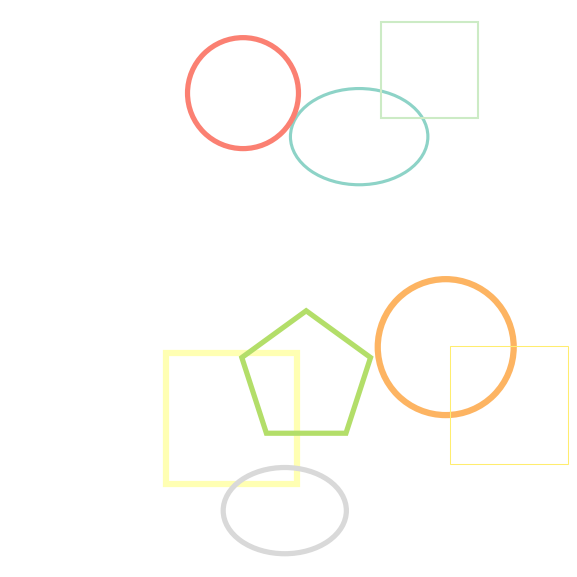[{"shape": "oval", "thickness": 1.5, "radius": 0.59, "center": [0.622, 0.763]}, {"shape": "square", "thickness": 3, "radius": 0.57, "center": [0.401, 0.275]}, {"shape": "circle", "thickness": 2.5, "radius": 0.48, "center": [0.421, 0.838]}, {"shape": "circle", "thickness": 3, "radius": 0.59, "center": [0.772, 0.398]}, {"shape": "pentagon", "thickness": 2.5, "radius": 0.59, "center": [0.53, 0.344]}, {"shape": "oval", "thickness": 2.5, "radius": 0.53, "center": [0.493, 0.115]}, {"shape": "square", "thickness": 1, "radius": 0.42, "center": [0.744, 0.878]}, {"shape": "square", "thickness": 0.5, "radius": 0.51, "center": [0.881, 0.298]}]